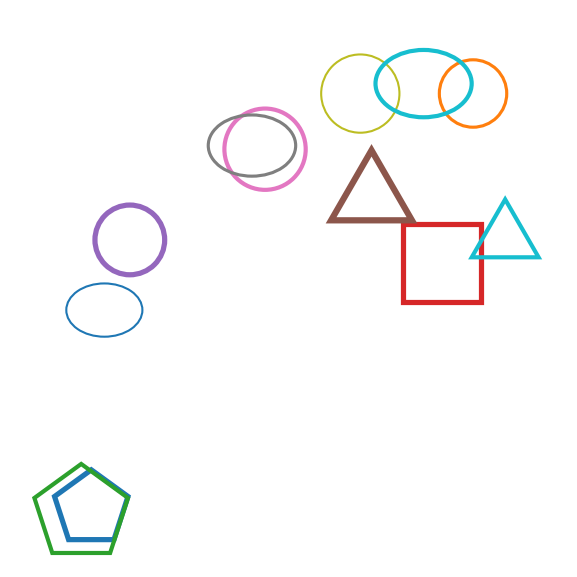[{"shape": "pentagon", "thickness": 2.5, "radius": 0.33, "center": [0.158, 0.119]}, {"shape": "oval", "thickness": 1, "radius": 0.33, "center": [0.181, 0.462]}, {"shape": "circle", "thickness": 1.5, "radius": 0.29, "center": [0.819, 0.837]}, {"shape": "pentagon", "thickness": 2, "radius": 0.43, "center": [0.141, 0.111]}, {"shape": "square", "thickness": 2.5, "radius": 0.34, "center": [0.765, 0.544]}, {"shape": "circle", "thickness": 2.5, "radius": 0.3, "center": [0.225, 0.584]}, {"shape": "triangle", "thickness": 3, "radius": 0.4, "center": [0.643, 0.658]}, {"shape": "circle", "thickness": 2, "radius": 0.35, "center": [0.459, 0.741]}, {"shape": "oval", "thickness": 1.5, "radius": 0.38, "center": [0.436, 0.747]}, {"shape": "circle", "thickness": 1, "radius": 0.34, "center": [0.624, 0.837]}, {"shape": "triangle", "thickness": 2, "radius": 0.33, "center": [0.875, 0.587]}, {"shape": "oval", "thickness": 2, "radius": 0.42, "center": [0.733, 0.854]}]